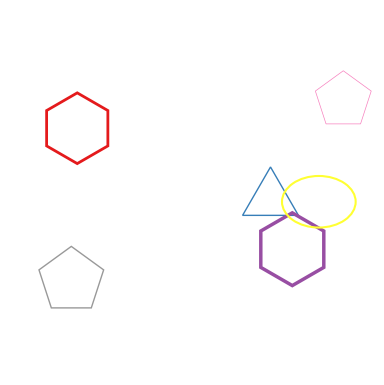[{"shape": "hexagon", "thickness": 2, "radius": 0.46, "center": [0.201, 0.667]}, {"shape": "triangle", "thickness": 1, "radius": 0.42, "center": [0.703, 0.483]}, {"shape": "hexagon", "thickness": 2.5, "radius": 0.47, "center": [0.759, 0.353]}, {"shape": "oval", "thickness": 1.5, "radius": 0.48, "center": [0.828, 0.476]}, {"shape": "pentagon", "thickness": 0.5, "radius": 0.38, "center": [0.892, 0.74]}, {"shape": "pentagon", "thickness": 1, "radius": 0.44, "center": [0.185, 0.272]}]